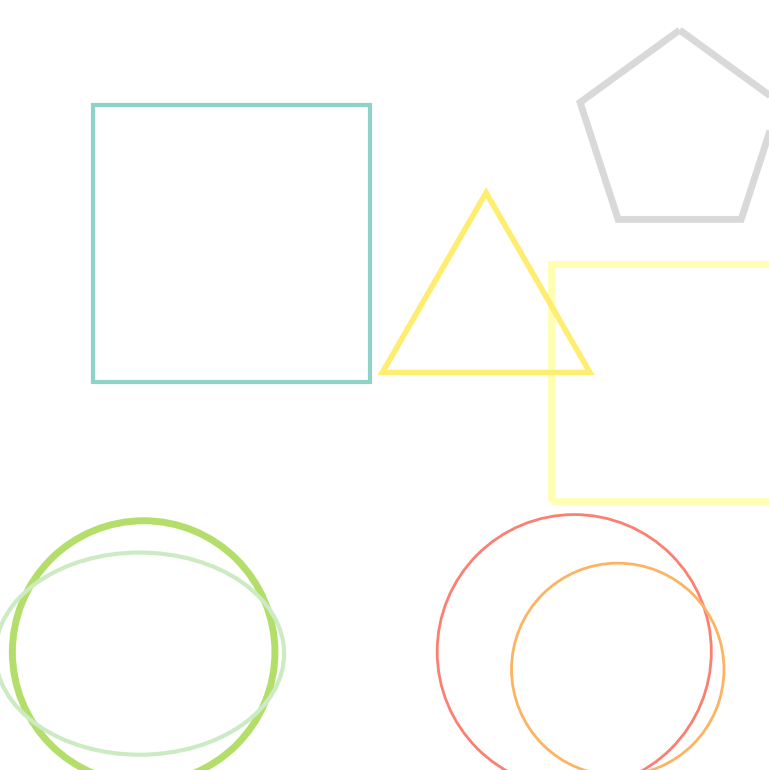[{"shape": "square", "thickness": 1.5, "radius": 0.9, "center": [0.3, 0.683]}, {"shape": "square", "thickness": 2.5, "radius": 0.77, "center": [0.869, 0.503]}, {"shape": "circle", "thickness": 1, "radius": 0.89, "center": [0.746, 0.154]}, {"shape": "circle", "thickness": 1, "radius": 0.69, "center": [0.802, 0.131]}, {"shape": "circle", "thickness": 2.5, "radius": 0.85, "center": [0.187, 0.153]}, {"shape": "pentagon", "thickness": 2.5, "radius": 0.68, "center": [0.883, 0.825]}, {"shape": "oval", "thickness": 1.5, "radius": 0.94, "center": [0.181, 0.151]}, {"shape": "triangle", "thickness": 2, "radius": 0.78, "center": [0.631, 0.594]}]